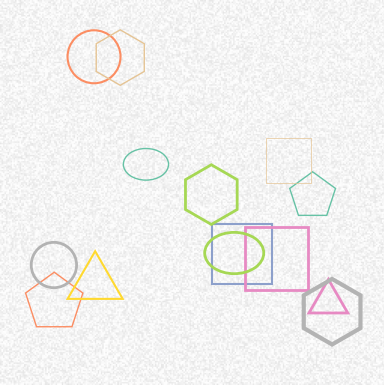[{"shape": "pentagon", "thickness": 1, "radius": 0.31, "center": [0.812, 0.491]}, {"shape": "oval", "thickness": 1, "radius": 0.29, "center": [0.379, 0.573]}, {"shape": "pentagon", "thickness": 1, "radius": 0.39, "center": [0.141, 0.215]}, {"shape": "circle", "thickness": 1.5, "radius": 0.34, "center": [0.244, 0.853]}, {"shape": "square", "thickness": 1.5, "radius": 0.39, "center": [0.628, 0.339]}, {"shape": "triangle", "thickness": 2, "radius": 0.29, "center": [0.853, 0.216]}, {"shape": "square", "thickness": 2, "radius": 0.41, "center": [0.719, 0.329]}, {"shape": "hexagon", "thickness": 2, "radius": 0.39, "center": [0.549, 0.495]}, {"shape": "oval", "thickness": 2, "radius": 0.38, "center": [0.608, 0.343]}, {"shape": "triangle", "thickness": 1.5, "radius": 0.41, "center": [0.247, 0.265]}, {"shape": "hexagon", "thickness": 1, "radius": 0.36, "center": [0.312, 0.85]}, {"shape": "square", "thickness": 0.5, "radius": 0.29, "center": [0.75, 0.582]}, {"shape": "hexagon", "thickness": 3, "radius": 0.43, "center": [0.863, 0.19]}, {"shape": "circle", "thickness": 2, "radius": 0.29, "center": [0.14, 0.312]}]